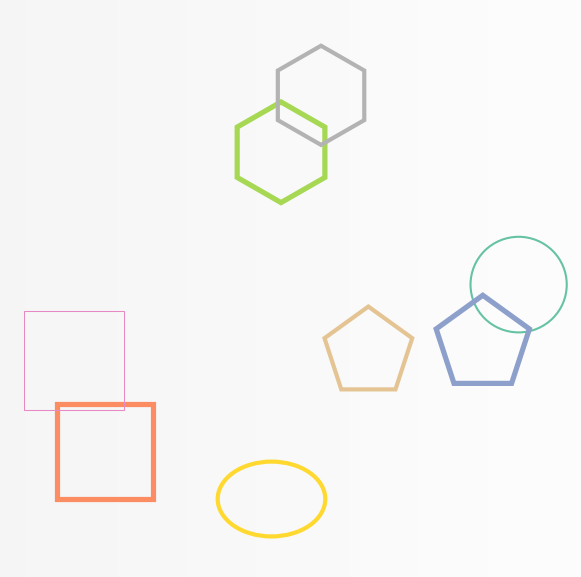[{"shape": "circle", "thickness": 1, "radius": 0.41, "center": [0.892, 0.506]}, {"shape": "square", "thickness": 2.5, "radius": 0.41, "center": [0.181, 0.218]}, {"shape": "pentagon", "thickness": 2.5, "radius": 0.42, "center": [0.831, 0.403]}, {"shape": "square", "thickness": 0.5, "radius": 0.43, "center": [0.128, 0.375]}, {"shape": "hexagon", "thickness": 2.5, "radius": 0.44, "center": [0.483, 0.735]}, {"shape": "oval", "thickness": 2, "radius": 0.46, "center": [0.467, 0.135]}, {"shape": "pentagon", "thickness": 2, "radius": 0.4, "center": [0.634, 0.389]}, {"shape": "hexagon", "thickness": 2, "radius": 0.43, "center": [0.552, 0.834]}]